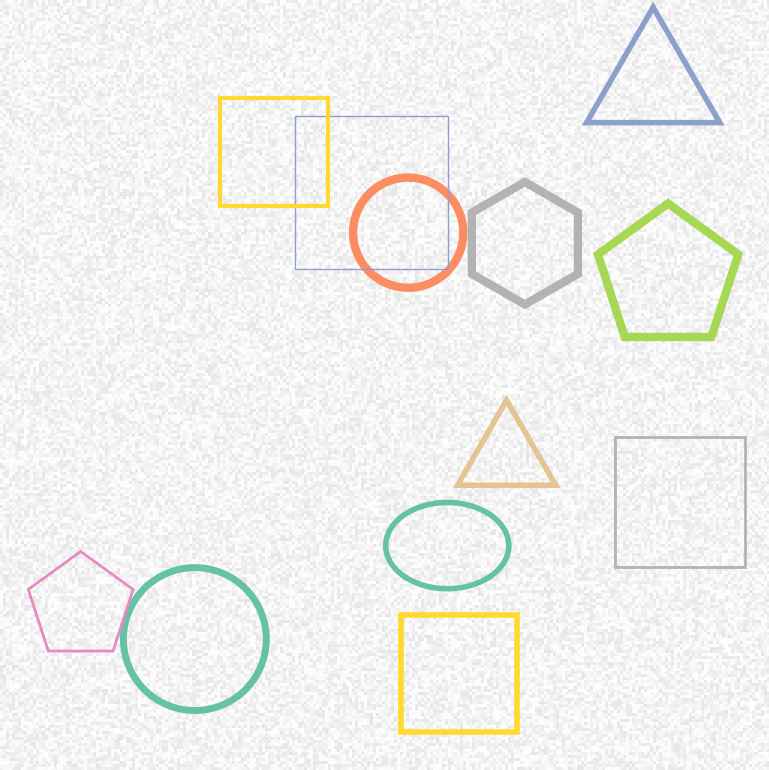[{"shape": "oval", "thickness": 2, "radius": 0.4, "center": [0.581, 0.291]}, {"shape": "circle", "thickness": 2.5, "radius": 0.46, "center": [0.253, 0.17]}, {"shape": "circle", "thickness": 3, "radius": 0.36, "center": [0.53, 0.698]}, {"shape": "square", "thickness": 0.5, "radius": 0.5, "center": [0.482, 0.75]}, {"shape": "triangle", "thickness": 2, "radius": 0.5, "center": [0.848, 0.891]}, {"shape": "pentagon", "thickness": 1, "radius": 0.36, "center": [0.105, 0.212]}, {"shape": "pentagon", "thickness": 3, "radius": 0.48, "center": [0.868, 0.64]}, {"shape": "square", "thickness": 1.5, "radius": 0.35, "center": [0.356, 0.803]}, {"shape": "square", "thickness": 2, "radius": 0.38, "center": [0.596, 0.125]}, {"shape": "triangle", "thickness": 2, "radius": 0.37, "center": [0.658, 0.407]}, {"shape": "square", "thickness": 1, "radius": 0.42, "center": [0.883, 0.349]}, {"shape": "hexagon", "thickness": 3, "radius": 0.4, "center": [0.682, 0.684]}]